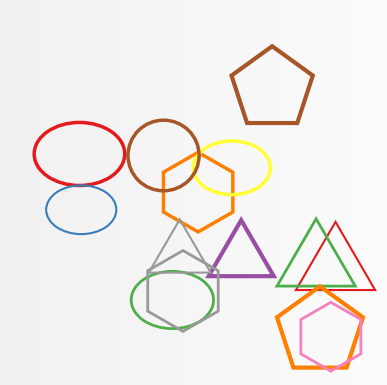[{"shape": "oval", "thickness": 2.5, "radius": 0.58, "center": [0.205, 0.6]}, {"shape": "triangle", "thickness": 1.5, "radius": 0.59, "center": [0.866, 0.306]}, {"shape": "oval", "thickness": 1.5, "radius": 0.45, "center": [0.21, 0.455]}, {"shape": "triangle", "thickness": 2, "radius": 0.58, "center": [0.816, 0.315]}, {"shape": "oval", "thickness": 2, "radius": 0.53, "center": [0.445, 0.221]}, {"shape": "triangle", "thickness": 3, "radius": 0.48, "center": [0.622, 0.331]}, {"shape": "hexagon", "thickness": 2.5, "radius": 0.52, "center": [0.511, 0.501]}, {"shape": "pentagon", "thickness": 3, "radius": 0.58, "center": [0.826, 0.14]}, {"shape": "oval", "thickness": 2.5, "radius": 0.5, "center": [0.598, 0.564]}, {"shape": "circle", "thickness": 2.5, "radius": 0.46, "center": [0.422, 0.596]}, {"shape": "pentagon", "thickness": 3, "radius": 0.55, "center": [0.702, 0.77]}, {"shape": "hexagon", "thickness": 2, "radius": 0.45, "center": [0.854, 0.125]}, {"shape": "triangle", "thickness": 1.5, "radius": 0.46, "center": [0.464, 0.338]}, {"shape": "hexagon", "thickness": 2, "radius": 0.52, "center": [0.472, 0.244]}]